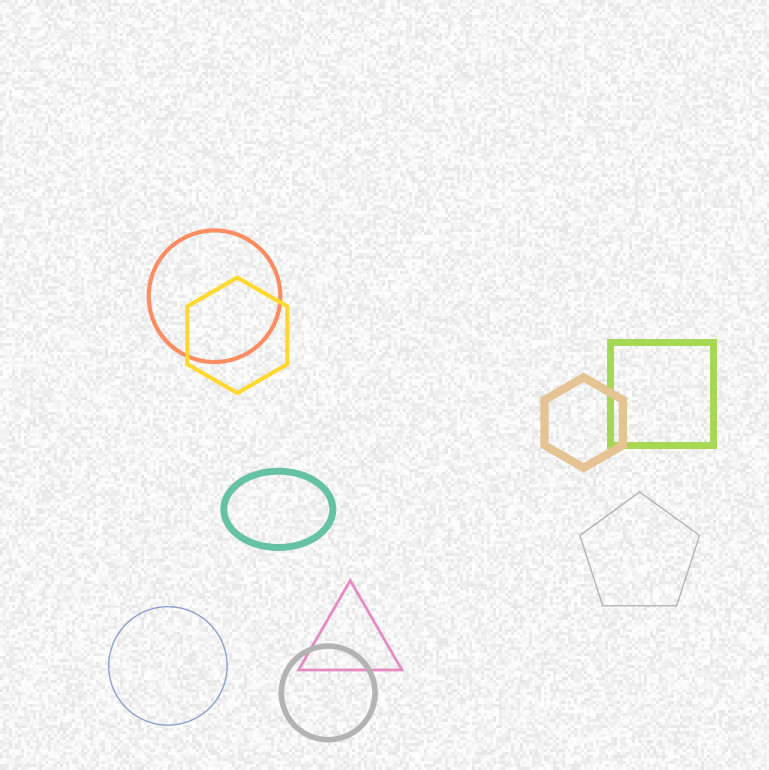[{"shape": "oval", "thickness": 2.5, "radius": 0.35, "center": [0.361, 0.339]}, {"shape": "circle", "thickness": 1.5, "radius": 0.43, "center": [0.279, 0.615]}, {"shape": "circle", "thickness": 0.5, "radius": 0.38, "center": [0.218, 0.135]}, {"shape": "triangle", "thickness": 1, "radius": 0.39, "center": [0.455, 0.169]}, {"shape": "square", "thickness": 2.5, "radius": 0.34, "center": [0.859, 0.489]}, {"shape": "hexagon", "thickness": 1.5, "radius": 0.38, "center": [0.308, 0.564]}, {"shape": "hexagon", "thickness": 3, "radius": 0.29, "center": [0.758, 0.451]}, {"shape": "circle", "thickness": 2, "radius": 0.3, "center": [0.426, 0.1]}, {"shape": "pentagon", "thickness": 0.5, "radius": 0.41, "center": [0.831, 0.279]}]